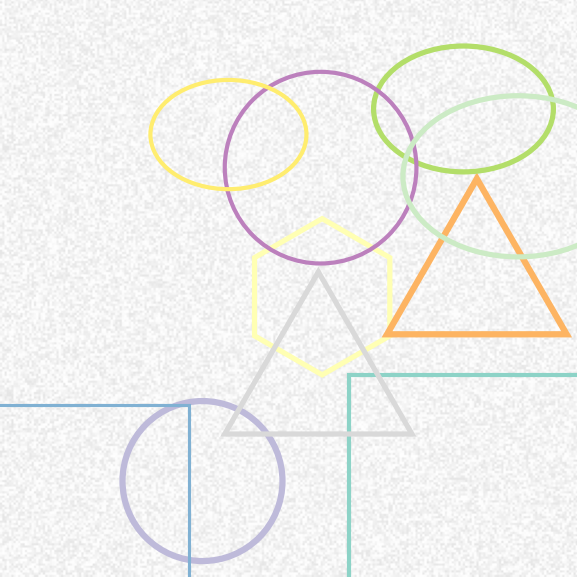[{"shape": "square", "thickness": 2, "radius": 1.0, "center": [0.804, 0.15]}, {"shape": "hexagon", "thickness": 2.5, "radius": 0.68, "center": [0.558, 0.485]}, {"shape": "circle", "thickness": 3, "radius": 0.69, "center": [0.351, 0.166]}, {"shape": "square", "thickness": 1.5, "radius": 0.91, "center": [0.146, 0.117]}, {"shape": "triangle", "thickness": 3, "radius": 0.9, "center": [0.826, 0.51]}, {"shape": "oval", "thickness": 2.5, "radius": 0.78, "center": [0.803, 0.81]}, {"shape": "triangle", "thickness": 2.5, "radius": 0.94, "center": [0.551, 0.341]}, {"shape": "circle", "thickness": 2, "radius": 0.83, "center": [0.555, 0.709]}, {"shape": "oval", "thickness": 2.5, "radius": 1.0, "center": [0.897, 0.694]}, {"shape": "oval", "thickness": 2, "radius": 0.68, "center": [0.396, 0.766]}]